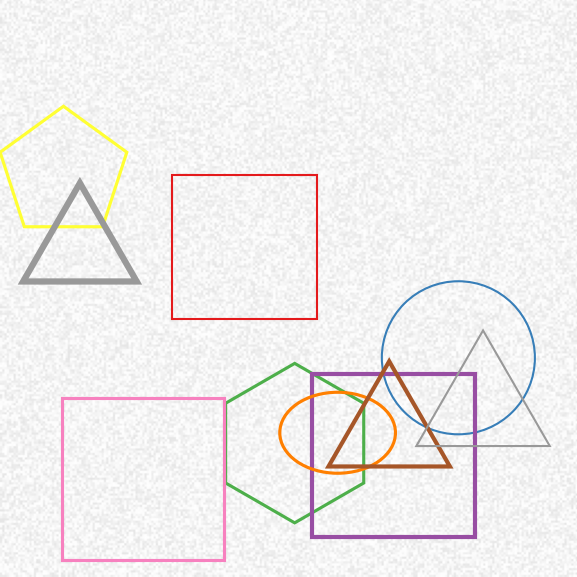[{"shape": "square", "thickness": 1, "radius": 0.62, "center": [0.423, 0.571]}, {"shape": "circle", "thickness": 1, "radius": 0.66, "center": [0.794, 0.38]}, {"shape": "hexagon", "thickness": 1.5, "radius": 0.69, "center": [0.51, 0.232]}, {"shape": "square", "thickness": 2, "radius": 0.7, "center": [0.682, 0.21]}, {"shape": "oval", "thickness": 1.5, "radius": 0.5, "center": [0.585, 0.25]}, {"shape": "pentagon", "thickness": 1.5, "radius": 0.58, "center": [0.11, 0.7]}, {"shape": "triangle", "thickness": 2, "radius": 0.61, "center": [0.674, 0.252]}, {"shape": "square", "thickness": 1.5, "radius": 0.7, "center": [0.248, 0.17]}, {"shape": "triangle", "thickness": 1, "radius": 0.67, "center": [0.836, 0.293]}, {"shape": "triangle", "thickness": 3, "radius": 0.57, "center": [0.138, 0.568]}]